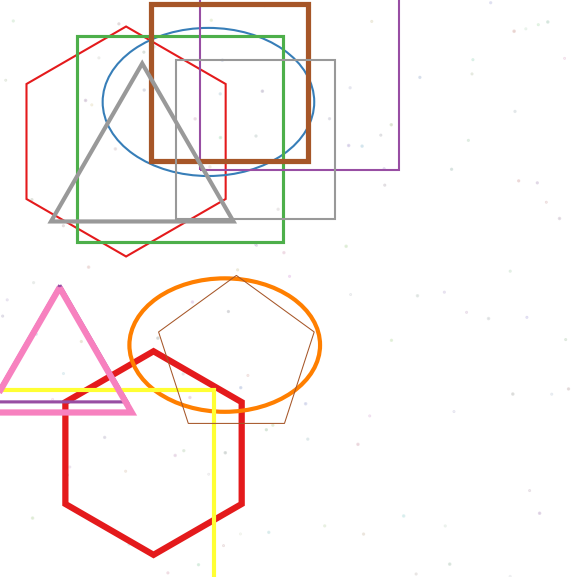[{"shape": "hexagon", "thickness": 3, "radius": 0.88, "center": [0.266, 0.215]}, {"shape": "hexagon", "thickness": 1, "radius": 1.0, "center": [0.218, 0.754]}, {"shape": "oval", "thickness": 1, "radius": 0.92, "center": [0.361, 0.823]}, {"shape": "square", "thickness": 1.5, "radius": 0.89, "center": [0.311, 0.758]}, {"shape": "triangle", "thickness": 1.5, "radius": 0.67, "center": [0.104, 0.371]}, {"shape": "square", "thickness": 1, "radius": 0.86, "center": [0.519, 0.877]}, {"shape": "oval", "thickness": 2, "radius": 0.83, "center": [0.389, 0.402]}, {"shape": "square", "thickness": 2, "radius": 0.96, "center": [0.177, 0.13]}, {"shape": "square", "thickness": 2.5, "radius": 0.68, "center": [0.398, 0.856]}, {"shape": "pentagon", "thickness": 0.5, "radius": 0.71, "center": [0.409, 0.381]}, {"shape": "triangle", "thickness": 3, "radius": 0.72, "center": [0.103, 0.357]}, {"shape": "triangle", "thickness": 2, "radius": 0.91, "center": [0.246, 0.707]}, {"shape": "square", "thickness": 1, "radius": 0.69, "center": [0.443, 0.757]}]